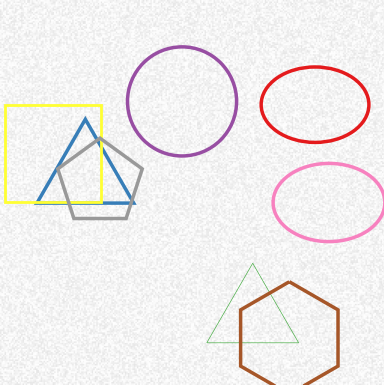[{"shape": "oval", "thickness": 2.5, "radius": 0.7, "center": [0.818, 0.728]}, {"shape": "triangle", "thickness": 2.5, "radius": 0.73, "center": [0.222, 0.545]}, {"shape": "triangle", "thickness": 0.5, "radius": 0.69, "center": [0.656, 0.178]}, {"shape": "circle", "thickness": 2.5, "radius": 0.71, "center": [0.473, 0.737]}, {"shape": "square", "thickness": 2, "radius": 0.63, "center": [0.137, 0.601]}, {"shape": "hexagon", "thickness": 2.5, "radius": 0.73, "center": [0.751, 0.122]}, {"shape": "oval", "thickness": 2.5, "radius": 0.73, "center": [0.854, 0.474]}, {"shape": "pentagon", "thickness": 2.5, "radius": 0.58, "center": [0.26, 0.526]}]